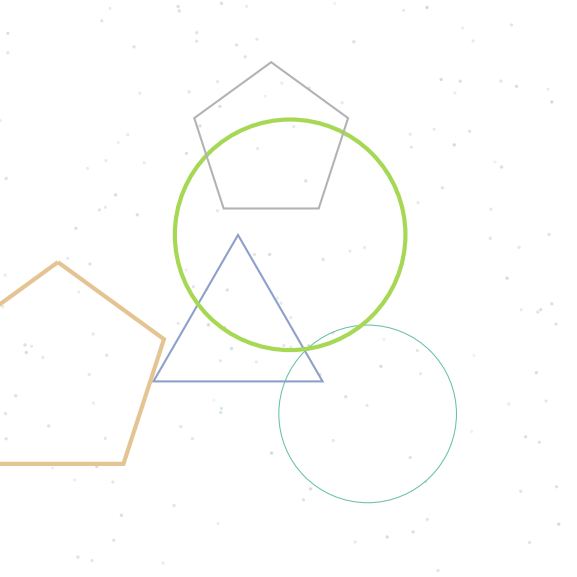[{"shape": "circle", "thickness": 0.5, "radius": 0.77, "center": [0.637, 0.282]}, {"shape": "triangle", "thickness": 1, "radius": 0.85, "center": [0.412, 0.423]}, {"shape": "circle", "thickness": 2, "radius": 1.0, "center": [0.502, 0.593]}, {"shape": "pentagon", "thickness": 2, "radius": 0.97, "center": [0.1, 0.352]}, {"shape": "pentagon", "thickness": 1, "radius": 0.7, "center": [0.47, 0.751]}]